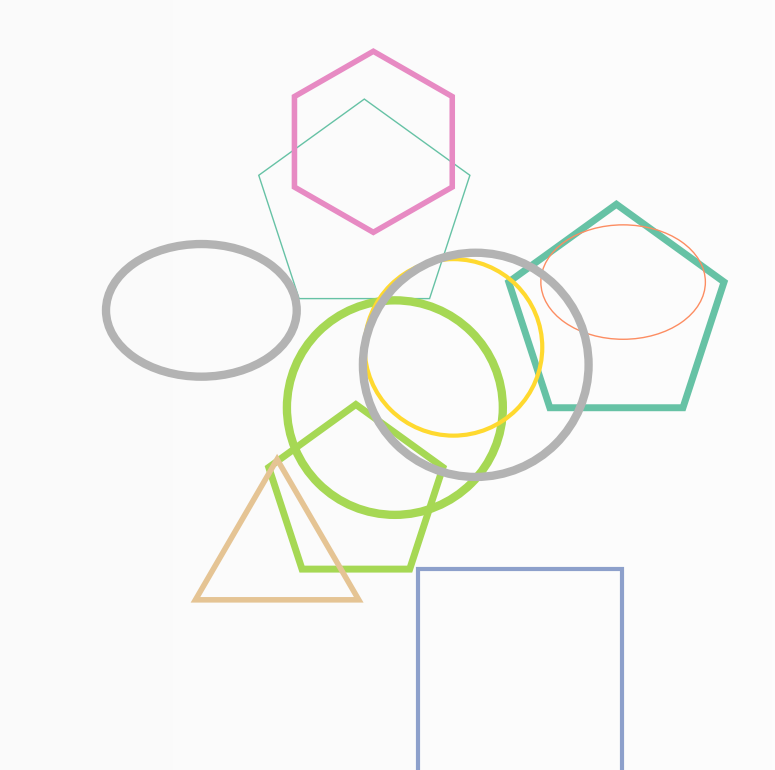[{"shape": "pentagon", "thickness": 0.5, "radius": 0.72, "center": [0.47, 0.728]}, {"shape": "pentagon", "thickness": 2.5, "radius": 0.73, "center": [0.795, 0.589]}, {"shape": "oval", "thickness": 0.5, "radius": 0.53, "center": [0.804, 0.634]}, {"shape": "square", "thickness": 1.5, "radius": 0.66, "center": [0.671, 0.129]}, {"shape": "hexagon", "thickness": 2, "radius": 0.59, "center": [0.482, 0.816]}, {"shape": "circle", "thickness": 3, "radius": 0.7, "center": [0.51, 0.471]}, {"shape": "pentagon", "thickness": 2.5, "radius": 0.59, "center": [0.459, 0.357]}, {"shape": "circle", "thickness": 1.5, "radius": 0.57, "center": [0.585, 0.549]}, {"shape": "triangle", "thickness": 2, "radius": 0.61, "center": [0.358, 0.282]}, {"shape": "circle", "thickness": 3, "radius": 0.73, "center": [0.614, 0.526]}, {"shape": "oval", "thickness": 3, "radius": 0.62, "center": [0.26, 0.597]}]